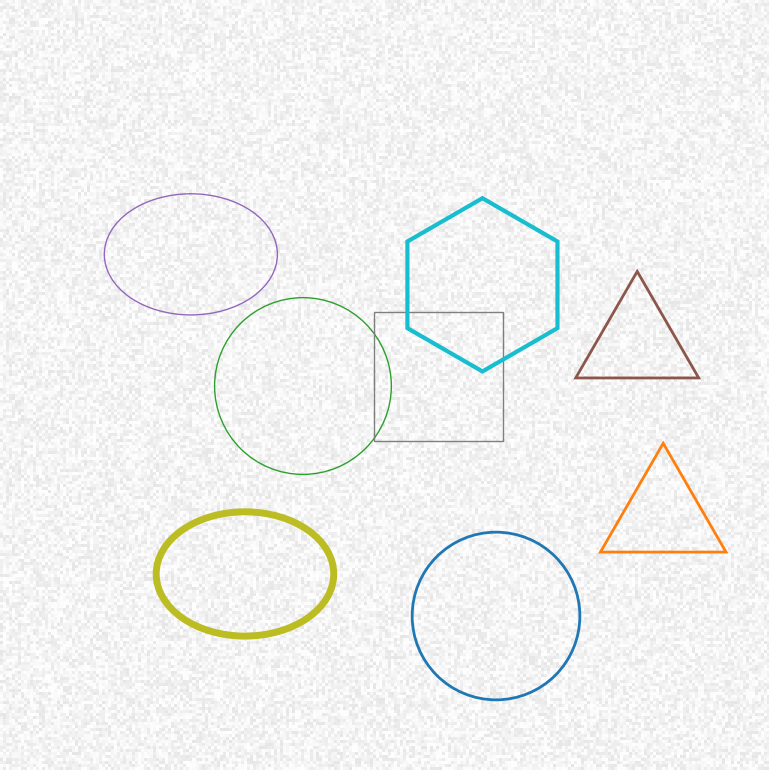[{"shape": "circle", "thickness": 1, "radius": 0.54, "center": [0.644, 0.2]}, {"shape": "triangle", "thickness": 1, "radius": 0.47, "center": [0.861, 0.33]}, {"shape": "circle", "thickness": 0.5, "radius": 0.57, "center": [0.393, 0.499]}, {"shape": "oval", "thickness": 0.5, "radius": 0.56, "center": [0.248, 0.67]}, {"shape": "triangle", "thickness": 1, "radius": 0.46, "center": [0.828, 0.555]}, {"shape": "square", "thickness": 0.5, "radius": 0.42, "center": [0.57, 0.511]}, {"shape": "oval", "thickness": 2.5, "radius": 0.58, "center": [0.318, 0.255]}, {"shape": "hexagon", "thickness": 1.5, "radius": 0.56, "center": [0.627, 0.63]}]